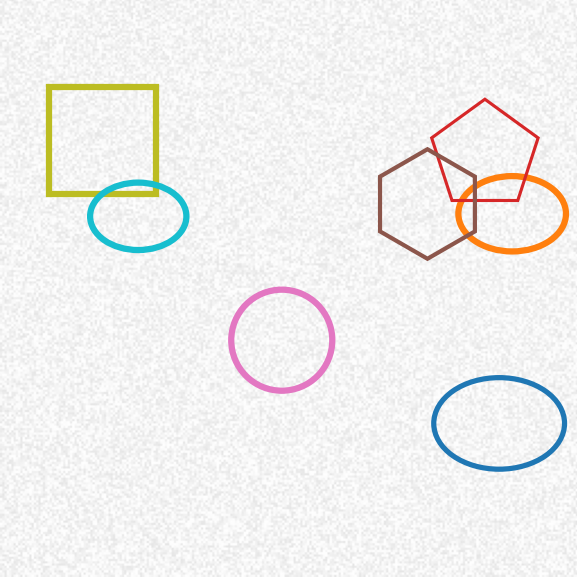[{"shape": "oval", "thickness": 2.5, "radius": 0.57, "center": [0.864, 0.266]}, {"shape": "oval", "thickness": 3, "radius": 0.47, "center": [0.887, 0.629]}, {"shape": "pentagon", "thickness": 1.5, "radius": 0.48, "center": [0.84, 0.73]}, {"shape": "hexagon", "thickness": 2, "radius": 0.47, "center": [0.74, 0.646]}, {"shape": "circle", "thickness": 3, "radius": 0.44, "center": [0.488, 0.41]}, {"shape": "square", "thickness": 3, "radius": 0.46, "center": [0.177, 0.756]}, {"shape": "oval", "thickness": 3, "radius": 0.42, "center": [0.239, 0.625]}]